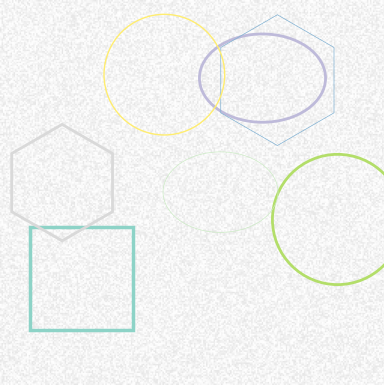[{"shape": "square", "thickness": 2.5, "radius": 0.67, "center": [0.212, 0.276]}, {"shape": "oval", "thickness": 2, "radius": 0.82, "center": [0.682, 0.797]}, {"shape": "hexagon", "thickness": 0.5, "radius": 0.85, "center": [0.72, 0.792]}, {"shape": "circle", "thickness": 2, "radius": 0.85, "center": [0.877, 0.43]}, {"shape": "hexagon", "thickness": 2, "radius": 0.76, "center": [0.161, 0.526]}, {"shape": "oval", "thickness": 0.5, "radius": 0.75, "center": [0.573, 0.501]}, {"shape": "circle", "thickness": 1, "radius": 0.78, "center": [0.427, 0.806]}]